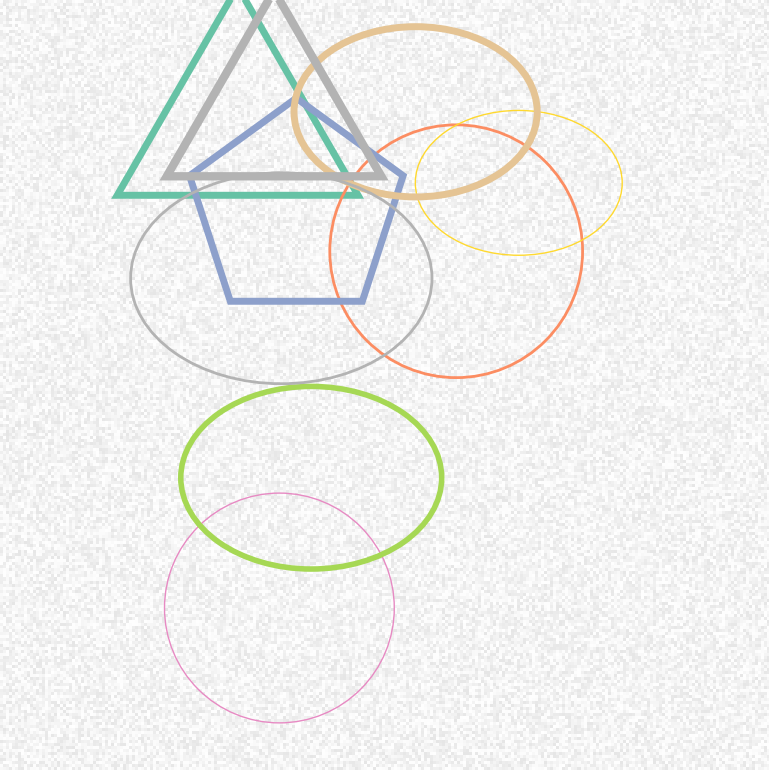[{"shape": "triangle", "thickness": 2.5, "radius": 0.9, "center": [0.309, 0.837]}, {"shape": "circle", "thickness": 1, "radius": 0.82, "center": [0.592, 0.674]}, {"shape": "pentagon", "thickness": 2.5, "radius": 0.73, "center": [0.385, 0.727]}, {"shape": "circle", "thickness": 0.5, "radius": 0.75, "center": [0.363, 0.21]}, {"shape": "oval", "thickness": 2, "radius": 0.85, "center": [0.404, 0.38]}, {"shape": "oval", "thickness": 0.5, "radius": 0.67, "center": [0.674, 0.763]}, {"shape": "oval", "thickness": 2.5, "radius": 0.79, "center": [0.54, 0.855]}, {"shape": "triangle", "thickness": 3, "radius": 0.8, "center": [0.356, 0.851]}, {"shape": "oval", "thickness": 1, "radius": 0.98, "center": [0.365, 0.639]}]